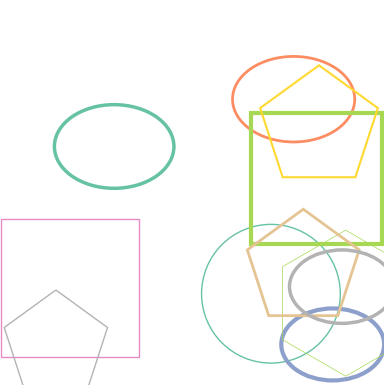[{"shape": "circle", "thickness": 1, "radius": 0.9, "center": [0.704, 0.237]}, {"shape": "oval", "thickness": 2.5, "radius": 0.78, "center": [0.297, 0.62]}, {"shape": "oval", "thickness": 2, "radius": 0.79, "center": [0.763, 0.742]}, {"shape": "oval", "thickness": 3, "radius": 0.67, "center": [0.864, 0.105]}, {"shape": "square", "thickness": 1, "radius": 0.9, "center": [0.181, 0.252]}, {"shape": "square", "thickness": 3, "radius": 0.85, "center": [0.823, 0.537]}, {"shape": "hexagon", "thickness": 0.5, "radius": 0.95, "center": [0.898, 0.212]}, {"shape": "pentagon", "thickness": 1.5, "radius": 0.8, "center": [0.829, 0.67]}, {"shape": "pentagon", "thickness": 2, "radius": 0.76, "center": [0.788, 0.304]}, {"shape": "oval", "thickness": 2.5, "radius": 0.68, "center": [0.888, 0.255]}, {"shape": "pentagon", "thickness": 1, "radius": 0.71, "center": [0.145, 0.106]}]